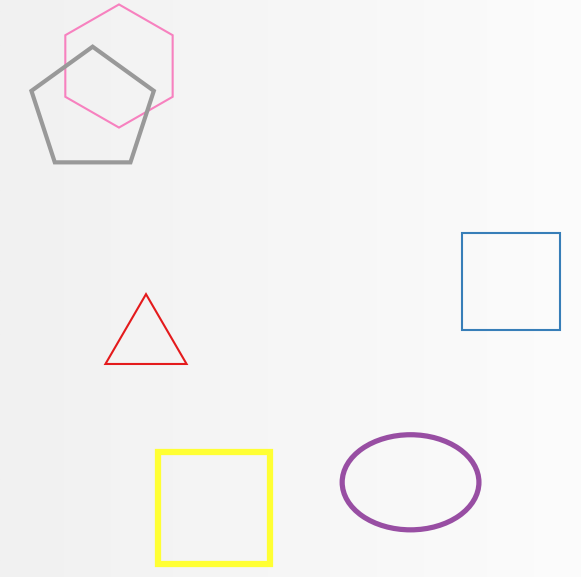[{"shape": "triangle", "thickness": 1, "radius": 0.4, "center": [0.251, 0.409]}, {"shape": "square", "thickness": 1, "radius": 0.42, "center": [0.879, 0.512]}, {"shape": "oval", "thickness": 2.5, "radius": 0.59, "center": [0.706, 0.164]}, {"shape": "square", "thickness": 3, "radius": 0.48, "center": [0.368, 0.119]}, {"shape": "hexagon", "thickness": 1, "radius": 0.53, "center": [0.205, 0.885]}, {"shape": "pentagon", "thickness": 2, "radius": 0.55, "center": [0.159, 0.808]}]